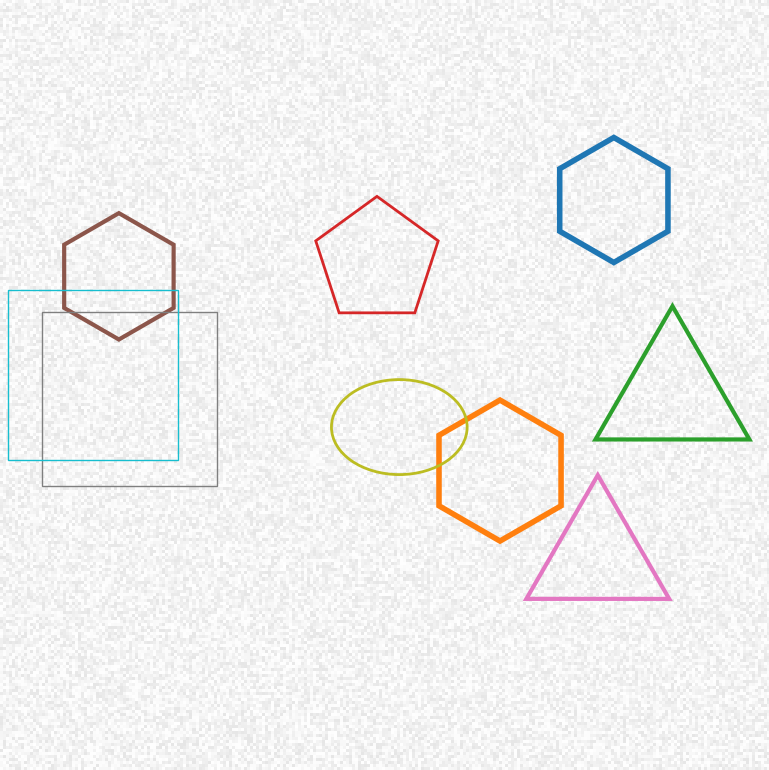[{"shape": "hexagon", "thickness": 2, "radius": 0.41, "center": [0.797, 0.74]}, {"shape": "hexagon", "thickness": 2, "radius": 0.46, "center": [0.649, 0.389]}, {"shape": "triangle", "thickness": 1.5, "radius": 0.58, "center": [0.873, 0.487]}, {"shape": "pentagon", "thickness": 1, "radius": 0.42, "center": [0.49, 0.661]}, {"shape": "hexagon", "thickness": 1.5, "radius": 0.41, "center": [0.154, 0.641]}, {"shape": "triangle", "thickness": 1.5, "radius": 0.54, "center": [0.776, 0.276]}, {"shape": "square", "thickness": 0.5, "radius": 0.57, "center": [0.168, 0.482]}, {"shape": "oval", "thickness": 1, "radius": 0.44, "center": [0.519, 0.445]}, {"shape": "square", "thickness": 0.5, "radius": 0.55, "center": [0.121, 0.513]}]